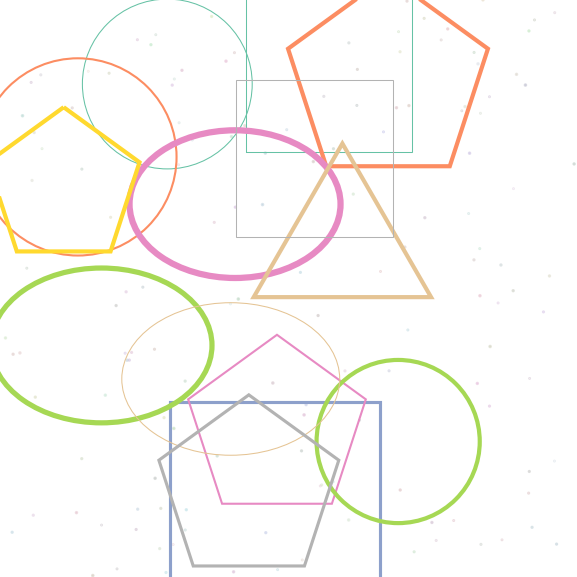[{"shape": "circle", "thickness": 0.5, "radius": 0.74, "center": [0.29, 0.854]}, {"shape": "square", "thickness": 0.5, "radius": 0.72, "center": [0.57, 0.879]}, {"shape": "pentagon", "thickness": 2, "radius": 0.91, "center": [0.672, 0.858]}, {"shape": "circle", "thickness": 1, "radius": 0.85, "center": [0.135, 0.727]}, {"shape": "square", "thickness": 1.5, "radius": 0.91, "center": [0.476, 0.121]}, {"shape": "pentagon", "thickness": 1, "radius": 0.81, "center": [0.48, 0.258]}, {"shape": "oval", "thickness": 3, "radius": 0.91, "center": [0.407, 0.646]}, {"shape": "oval", "thickness": 2.5, "radius": 0.96, "center": [0.176, 0.401]}, {"shape": "circle", "thickness": 2, "radius": 0.71, "center": [0.689, 0.235]}, {"shape": "pentagon", "thickness": 2, "radius": 0.69, "center": [0.11, 0.675]}, {"shape": "triangle", "thickness": 2, "radius": 0.89, "center": [0.593, 0.573]}, {"shape": "oval", "thickness": 0.5, "radius": 0.94, "center": [0.4, 0.343]}, {"shape": "pentagon", "thickness": 1.5, "radius": 0.82, "center": [0.431, 0.152]}, {"shape": "square", "thickness": 0.5, "radius": 0.68, "center": [0.545, 0.724]}]